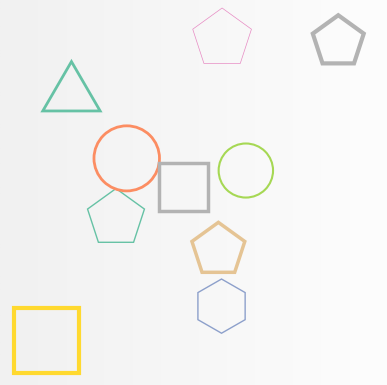[{"shape": "triangle", "thickness": 2, "radius": 0.43, "center": [0.184, 0.755]}, {"shape": "pentagon", "thickness": 1, "radius": 0.39, "center": [0.299, 0.433]}, {"shape": "circle", "thickness": 2, "radius": 0.42, "center": [0.327, 0.589]}, {"shape": "hexagon", "thickness": 1, "radius": 0.35, "center": [0.572, 0.205]}, {"shape": "pentagon", "thickness": 0.5, "radius": 0.4, "center": [0.573, 0.9]}, {"shape": "circle", "thickness": 1.5, "radius": 0.35, "center": [0.634, 0.557]}, {"shape": "square", "thickness": 3, "radius": 0.42, "center": [0.12, 0.116]}, {"shape": "pentagon", "thickness": 2.5, "radius": 0.36, "center": [0.564, 0.351]}, {"shape": "square", "thickness": 2.5, "radius": 0.31, "center": [0.473, 0.515]}, {"shape": "pentagon", "thickness": 3, "radius": 0.35, "center": [0.873, 0.891]}]